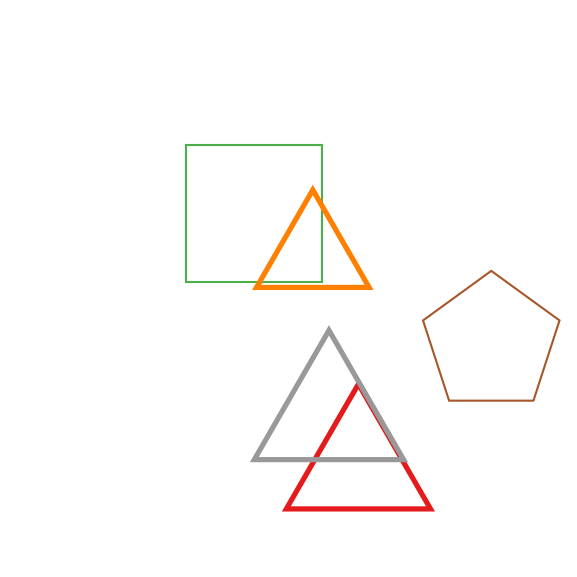[{"shape": "triangle", "thickness": 2.5, "radius": 0.72, "center": [0.621, 0.19]}, {"shape": "square", "thickness": 1, "radius": 0.59, "center": [0.44, 0.629]}, {"shape": "triangle", "thickness": 2.5, "radius": 0.56, "center": [0.542, 0.558]}, {"shape": "pentagon", "thickness": 1, "radius": 0.62, "center": [0.851, 0.406]}, {"shape": "triangle", "thickness": 2.5, "radius": 0.75, "center": [0.57, 0.278]}]